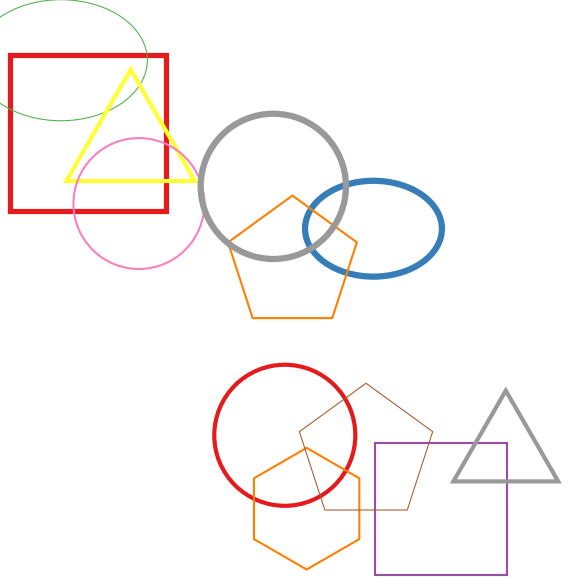[{"shape": "circle", "thickness": 2, "radius": 0.61, "center": [0.493, 0.245]}, {"shape": "square", "thickness": 2.5, "radius": 0.67, "center": [0.153, 0.769]}, {"shape": "oval", "thickness": 3, "radius": 0.59, "center": [0.647, 0.603]}, {"shape": "oval", "thickness": 0.5, "radius": 0.75, "center": [0.105, 0.895]}, {"shape": "square", "thickness": 1, "radius": 0.57, "center": [0.763, 0.118]}, {"shape": "pentagon", "thickness": 1, "radius": 0.59, "center": [0.506, 0.543]}, {"shape": "hexagon", "thickness": 1, "radius": 0.53, "center": [0.531, 0.118]}, {"shape": "triangle", "thickness": 2, "radius": 0.64, "center": [0.226, 0.75]}, {"shape": "pentagon", "thickness": 0.5, "radius": 0.61, "center": [0.634, 0.214]}, {"shape": "circle", "thickness": 1, "radius": 0.57, "center": [0.241, 0.647]}, {"shape": "triangle", "thickness": 2, "radius": 0.52, "center": [0.876, 0.218]}, {"shape": "circle", "thickness": 3, "radius": 0.63, "center": [0.473, 0.676]}]